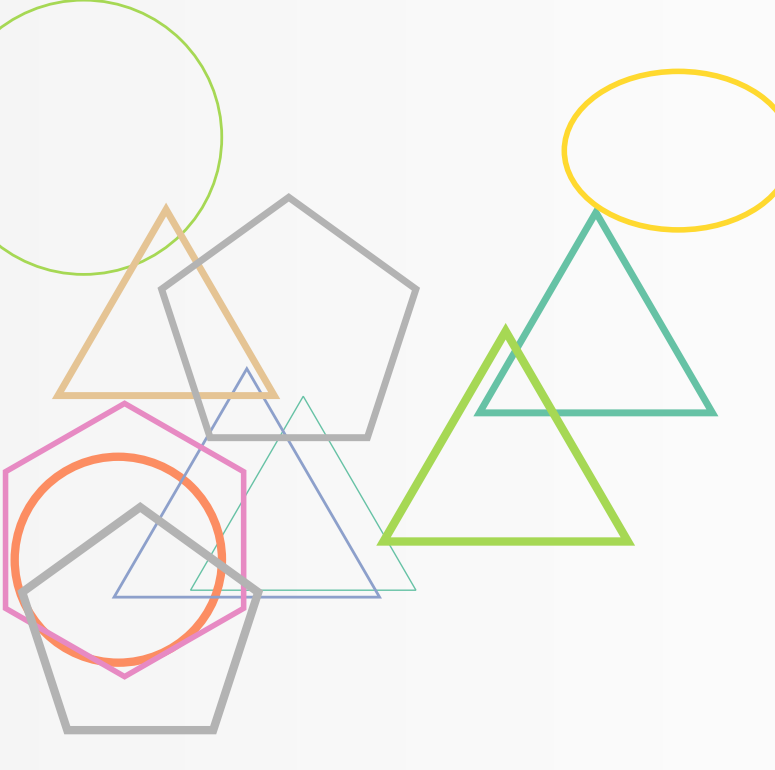[{"shape": "triangle", "thickness": 0.5, "radius": 0.84, "center": [0.391, 0.317]}, {"shape": "triangle", "thickness": 2.5, "radius": 0.87, "center": [0.769, 0.551]}, {"shape": "circle", "thickness": 3, "radius": 0.67, "center": [0.153, 0.273]}, {"shape": "triangle", "thickness": 1, "radius": 0.99, "center": [0.318, 0.323]}, {"shape": "hexagon", "thickness": 2, "radius": 0.89, "center": [0.161, 0.299]}, {"shape": "triangle", "thickness": 3, "radius": 0.91, "center": [0.652, 0.388]}, {"shape": "circle", "thickness": 1, "radius": 0.89, "center": [0.108, 0.822]}, {"shape": "oval", "thickness": 2, "radius": 0.74, "center": [0.875, 0.804]}, {"shape": "triangle", "thickness": 2.5, "radius": 0.81, "center": [0.214, 0.567]}, {"shape": "pentagon", "thickness": 2.5, "radius": 0.86, "center": [0.373, 0.571]}, {"shape": "pentagon", "thickness": 3, "radius": 0.8, "center": [0.181, 0.181]}]